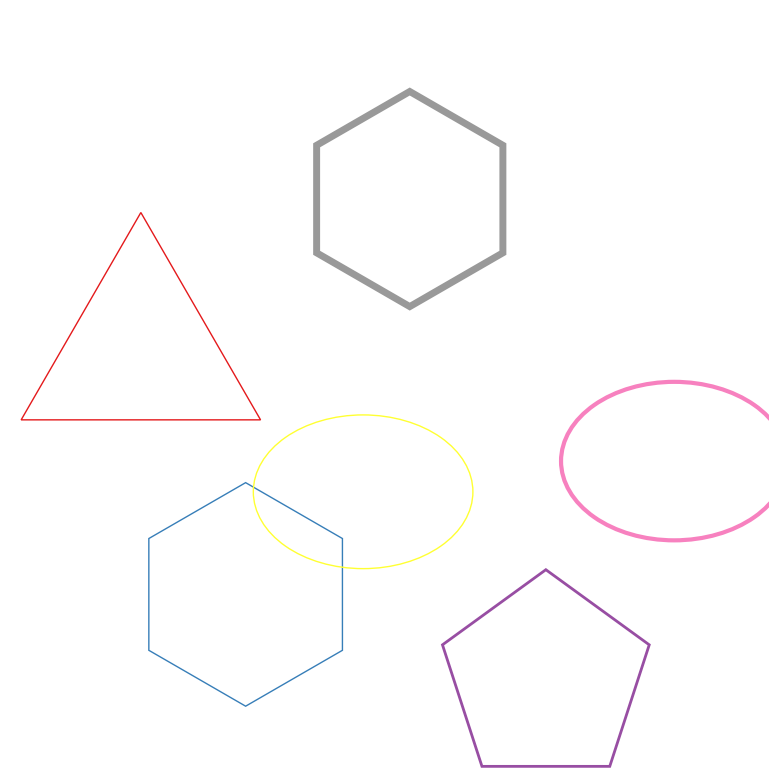[{"shape": "triangle", "thickness": 0.5, "radius": 0.9, "center": [0.183, 0.544]}, {"shape": "hexagon", "thickness": 0.5, "radius": 0.73, "center": [0.319, 0.228]}, {"shape": "pentagon", "thickness": 1, "radius": 0.71, "center": [0.709, 0.119]}, {"shape": "oval", "thickness": 0.5, "radius": 0.71, "center": [0.472, 0.361]}, {"shape": "oval", "thickness": 1.5, "radius": 0.74, "center": [0.876, 0.401]}, {"shape": "hexagon", "thickness": 2.5, "radius": 0.7, "center": [0.532, 0.741]}]